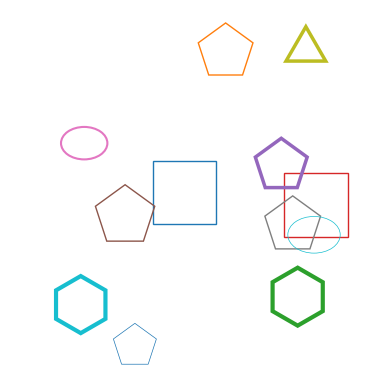[{"shape": "square", "thickness": 1, "radius": 0.41, "center": [0.48, 0.501]}, {"shape": "pentagon", "thickness": 0.5, "radius": 0.29, "center": [0.35, 0.101]}, {"shape": "pentagon", "thickness": 1, "radius": 0.37, "center": [0.586, 0.866]}, {"shape": "hexagon", "thickness": 3, "radius": 0.38, "center": [0.773, 0.229]}, {"shape": "square", "thickness": 1, "radius": 0.42, "center": [0.82, 0.467]}, {"shape": "pentagon", "thickness": 2.5, "radius": 0.35, "center": [0.731, 0.57]}, {"shape": "pentagon", "thickness": 1, "radius": 0.4, "center": [0.325, 0.439]}, {"shape": "oval", "thickness": 1.5, "radius": 0.3, "center": [0.219, 0.628]}, {"shape": "pentagon", "thickness": 1, "radius": 0.38, "center": [0.76, 0.415]}, {"shape": "triangle", "thickness": 2.5, "radius": 0.3, "center": [0.794, 0.871]}, {"shape": "oval", "thickness": 0.5, "radius": 0.34, "center": [0.816, 0.39]}, {"shape": "hexagon", "thickness": 3, "radius": 0.37, "center": [0.21, 0.209]}]